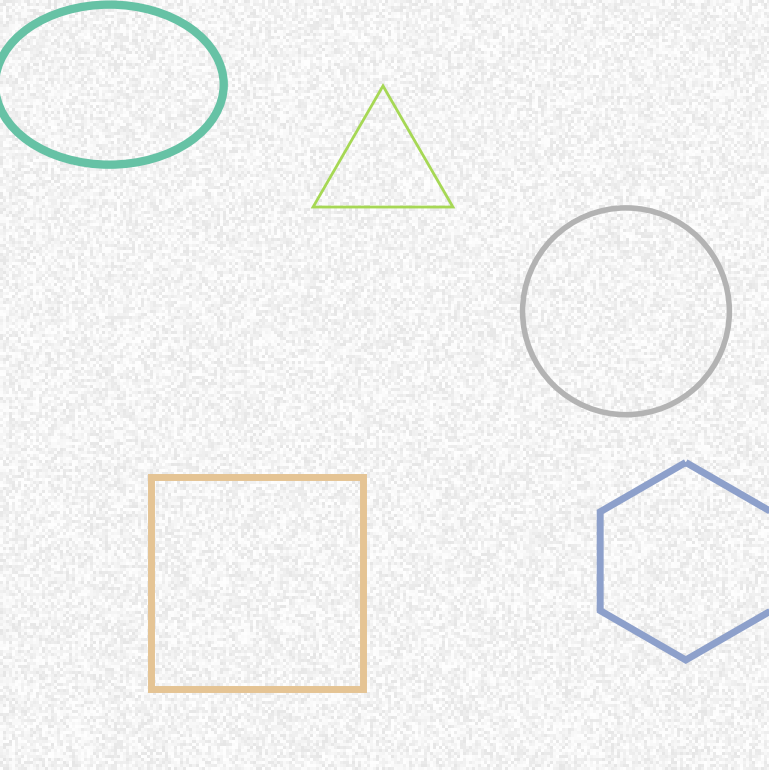[{"shape": "oval", "thickness": 3, "radius": 0.74, "center": [0.142, 0.89]}, {"shape": "hexagon", "thickness": 2.5, "radius": 0.64, "center": [0.891, 0.271]}, {"shape": "triangle", "thickness": 1, "radius": 0.52, "center": [0.497, 0.784]}, {"shape": "square", "thickness": 2.5, "radius": 0.69, "center": [0.334, 0.243]}, {"shape": "circle", "thickness": 2, "radius": 0.67, "center": [0.813, 0.596]}]